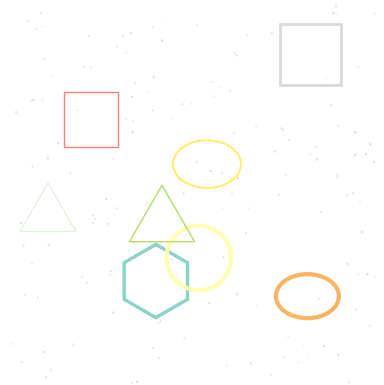[{"shape": "hexagon", "thickness": 2.5, "radius": 0.48, "center": [0.405, 0.27]}, {"shape": "circle", "thickness": 3, "radius": 0.42, "center": [0.516, 0.33]}, {"shape": "square", "thickness": 1, "radius": 0.35, "center": [0.237, 0.689]}, {"shape": "oval", "thickness": 3, "radius": 0.41, "center": [0.799, 0.231]}, {"shape": "triangle", "thickness": 1, "radius": 0.49, "center": [0.421, 0.421]}, {"shape": "square", "thickness": 2, "radius": 0.39, "center": [0.806, 0.858]}, {"shape": "triangle", "thickness": 0.5, "radius": 0.42, "center": [0.125, 0.441]}, {"shape": "oval", "thickness": 1.5, "radius": 0.44, "center": [0.538, 0.574]}]